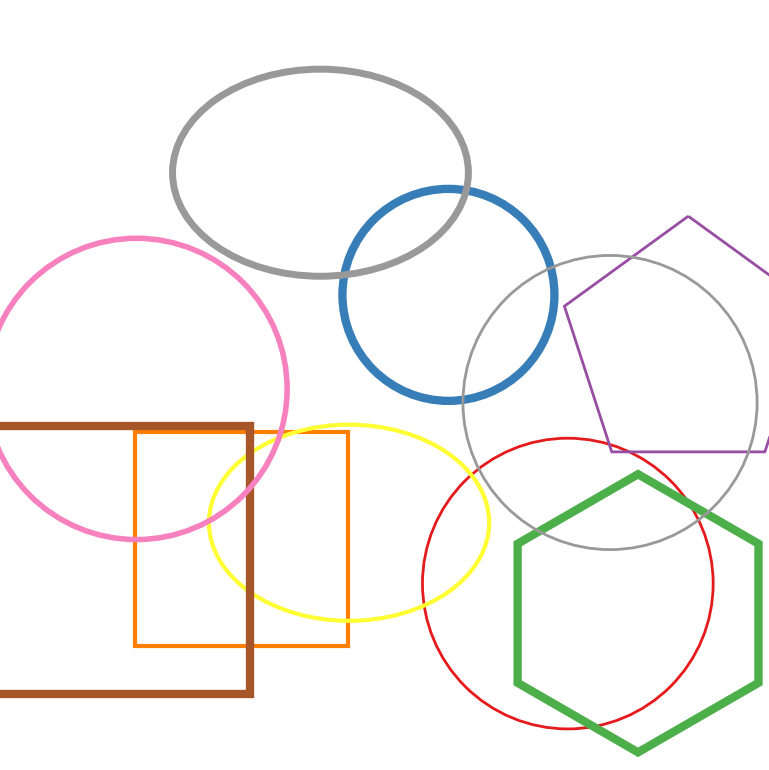[{"shape": "circle", "thickness": 1, "radius": 0.94, "center": [0.737, 0.242]}, {"shape": "circle", "thickness": 3, "radius": 0.69, "center": [0.582, 0.617]}, {"shape": "hexagon", "thickness": 3, "radius": 0.9, "center": [0.829, 0.204]}, {"shape": "pentagon", "thickness": 1, "radius": 0.85, "center": [0.894, 0.55]}, {"shape": "square", "thickness": 1.5, "radius": 0.69, "center": [0.314, 0.3]}, {"shape": "oval", "thickness": 1.5, "radius": 0.91, "center": [0.453, 0.321]}, {"shape": "square", "thickness": 3, "radius": 0.87, "center": [0.15, 0.273]}, {"shape": "circle", "thickness": 2, "radius": 0.98, "center": [0.177, 0.495]}, {"shape": "oval", "thickness": 2.5, "radius": 0.96, "center": [0.416, 0.776]}, {"shape": "circle", "thickness": 1, "radius": 0.96, "center": [0.792, 0.477]}]